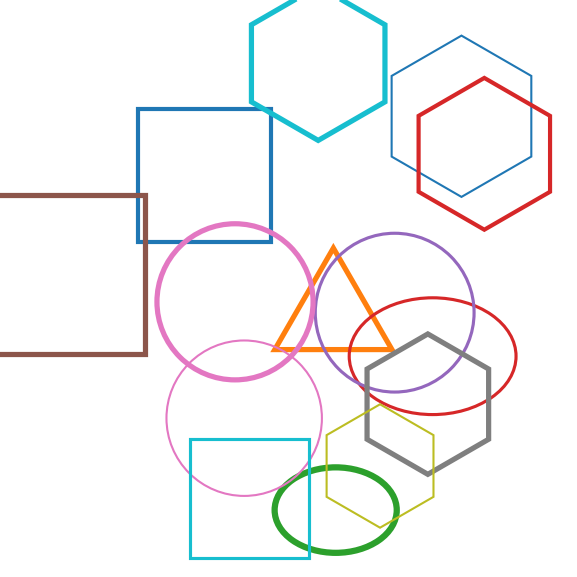[{"shape": "square", "thickness": 2, "radius": 0.57, "center": [0.355, 0.695]}, {"shape": "hexagon", "thickness": 1, "radius": 0.7, "center": [0.799, 0.798]}, {"shape": "triangle", "thickness": 2.5, "radius": 0.59, "center": [0.577, 0.452]}, {"shape": "oval", "thickness": 3, "radius": 0.53, "center": [0.581, 0.116]}, {"shape": "oval", "thickness": 1.5, "radius": 0.72, "center": [0.749, 0.382]}, {"shape": "hexagon", "thickness": 2, "radius": 0.66, "center": [0.839, 0.733]}, {"shape": "circle", "thickness": 1.5, "radius": 0.69, "center": [0.683, 0.458]}, {"shape": "square", "thickness": 2.5, "radius": 0.69, "center": [0.113, 0.523]}, {"shape": "circle", "thickness": 1, "radius": 0.67, "center": [0.423, 0.275]}, {"shape": "circle", "thickness": 2.5, "radius": 0.68, "center": [0.407, 0.477]}, {"shape": "hexagon", "thickness": 2.5, "radius": 0.61, "center": [0.741, 0.299]}, {"shape": "hexagon", "thickness": 1, "radius": 0.53, "center": [0.658, 0.192]}, {"shape": "square", "thickness": 1.5, "radius": 0.51, "center": [0.432, 0.136]}, {"shape": "hexagon", "thickness": 2.5, "radius": 0.67, "center": [0.551, 0.889]}]